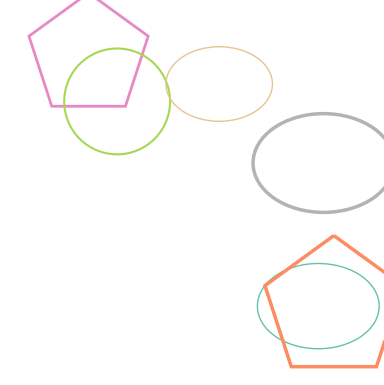[{"shape": "oval", "thickness": 1, "radius": 0.79, "center": [0.827, 0.205]}, {"shape": "pentagon", "thickness": 2.5, "radius": 0.94, "center": [0.867, 0.2]}, {"shape": "pentagon", "thickness": 2, "radius": 0.81, "center": [0.23, 0.856]}, {"shape": "circle", "thickness": 1.5, "radius": 0.69, "center": [0.304, 0.737]}, {"shape": "oval", "thickness": 1, "radius": 0.69, "center": [0.569, 0.782]}, {"shape": "oval", "thickness": 2.5, "radius": 0.92, "center": [0.84, 0.577]}]